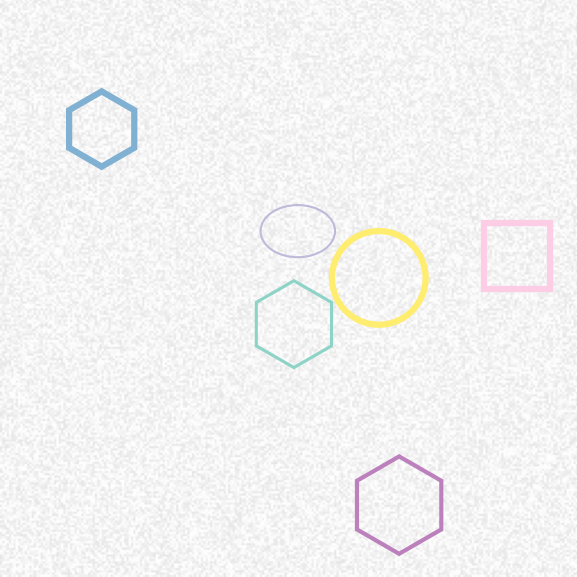[{"shape": "hexagon", "thickness": 1.5, "radius": 0.38, "center": [0.509, 0.438]}, {"shape": "oval", "thickness": 1, "radius": 0.32, "center": [0.516, 0.599]}, {"shape": "hexagon", "thickness": 3, "radius": 0.33, "center": [0.176, 0.776]}, {"shape": "square", "thickness": 3, "radius": 0.29, "center": [0.895, 0.556]}, {"shape": "hexagon", "thickness": 2, "radius": 0.42, "center": [0.691, 0.124]}, {"shape": "circle", "thickness": 3, "radius": 0.41, "center": [0.656, 0.518]}]